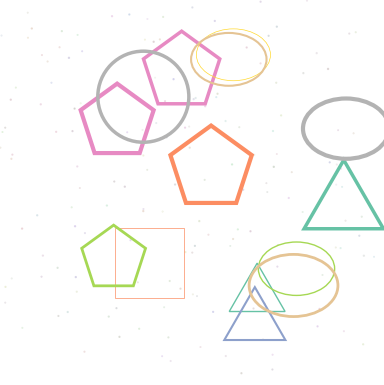[{"shape": "triangle", "thickness": 2.5, "radius": 0.59, "center": [0.893, 0.465]}, {"shape": "triangle", "thickness": 1, "radius": 0.42, "center": [0.668, 0.233]}, {"shape": "pentagon", "thickness": 3, "radius": 0.56, "center": [0.548, 0.563]}, {"shape": "square", "thickness": 0.5, "radius": 0.45, "center": [0.388, 0.317]}, {"shape": "triangle", "thickness": 1.5, "radius": 0.46, "center": [0.662, 0.163]}, {"shape": "pentagon", "thickness": 2.5, "radius": 0.52, "center": [0.472, 0.815]}, {"shape": "pentagon", "thickness": 3, "radius": 0.5, "center": [0.304, 0.683]}, {"shape": "pentagon", "thickness": 2, "radius": 0.44, "center": [0.295, 0.328]}, {"shape": "oval", "thickness": 1, "radius": 0.5, "center": [0.77, 0.302]}, {"shape": "oval", "thickness": 0.5, "radius": 0.48, "center": [0.606, 0.858]}, {"shape": "oval", "thickness": 2, "radius": 0.58, "center": [0.762, 0.258]}, {"shape": "oval", "thickness": 1.5, "radius": 0.49, "center": [0.594, 0.846]}, {"shape": "oval", "thickness": 3, "radius": 0.56, "center": [0.899, 0.666]}, {"shape": "circle", "thickness": 2.5, "radius": 0.59, "center": [0.372, 0.749]}]